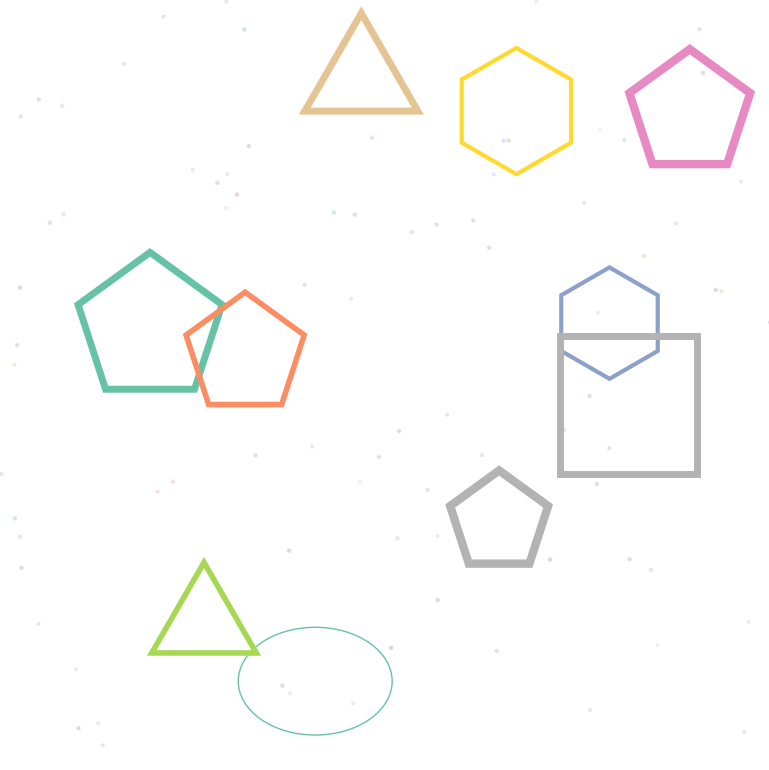[{"shape": "pentagon", "thickness": 2.5, "radius": 0.49, "center": [0.195, 0.574]}, {"shape": "oval", "thickness": 0.5, "radius": 0.5, "center": [0.409, 0.115]}, {"shape": "pentagon", "thickness": 2, "radius": 0.4, "center": [0.318, 0.54]}, {"shape": "hexagon", "thickness": 1.5, "radius": 0.36, "center": [0.792, 0.58]}, {"shape": "pentagon", "thickness": 3, "radius": 0.41, "center": [0.896, 0.854]}, {"shape": "triangle", "thickness": 2, "radius": 0.39, "center": [0.265, 0.191]}, {"shape": "hexagon", "thickness": 1.5, "radius": 0.41, "center": [0.671, 0.856]}, {"shape": "triangle", "thickness": 2.5, "radius": 0.42, "center": [0.469, 0.898]}, {"shape": "pentagon", "thickness": 3, "radius": 0.33, "center": [0.648, 0.322]}, {"shape": "square", "thickness": 2.5, "radius": 0.45, "center": [0.816, 0.474]}]